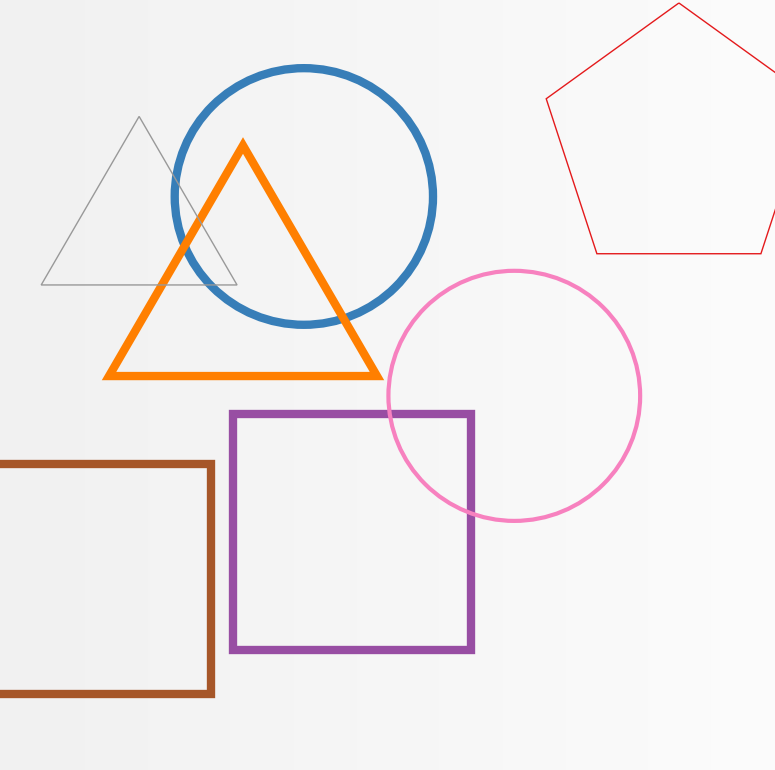[{"shape": "pentagon", "thickness": 0.5, "radius": 0.9, "center": [0.876, 0.816]}, {"shape": "circle", "thickness": 3, "radius": 0.83, "center": [0.392, 0.745]}, {"shape": "square", "thickness": 3, "radius": 0.77, "center": [0.454, 0.309]}, {"shape": "triangle", "thickness": 3, "radius": 1.0, "center": [0.314, 0.611]}, {"shape": "square", "thickness": 3, "radius": 0.75, "center": [0.122, 0.248]}, {"shape": "circle", "thickness": 1.5, "radius": 0.81, "center": [0.664, 0.486]}, {"shape": "triangle", "thickness": 0.5, "radius": 0.73, "center": [0.18, 0.703]}]